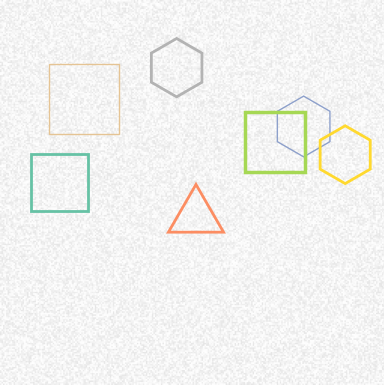[{"shape": "square", "thickness": 2, "radius": 0.37, "center": [0.155, 0.527]}, {"shape": "triangle", "thickness": 2, "radius": 0.41, "center": [0.509, 0.438]}, {"shape": "hexagon", "thickness": 1, "radius": 0.39, "center": [0.789, 0.671]}, {"shape": "square", "thickness": 2.5, "radius": 0.39, "center": [0.715, 0.631]}, {"shape": "hexagon", "thickness": 2, "radius": 0.38, "center": [0.897, 0.598]}, {"shape": "square", "thickness": 1, "radius": 0.45, "center": [0.219, 0.742]}, {"shape": "hexagon", "thickness": 2, "radius": 0.38, "center": [0.459, 0.824]}]